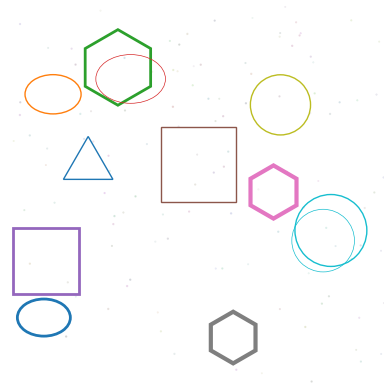[{"shape": "oval", "thickness": 2, "radius": 0.34, "center": [0.114, 0.175]}, {"shape": "triangle", "thickness": 1, "radius": 0.37, "center": [0.229, 0.571]}, {"shape": "oval", "thickness": 1, "radius": 0.36, "center": [0.138, 0.755]}, {"shape": "hexagon", "thickness": 2, "radius": 0.49, "center": [0.306, 0.825]}, {"shape": "oval", "thickness": 0.5, "radius": 0.45, "center": [0.339, 0.795]}, {"shape": "square", "thickness": 2, "radius": 0.43, "center": [0.12, 0.322]}, {"shape": "square", "thickness": 1, "radius": 0.49, "center": [0.515, 0.573]}, {"shape": "hexagon", "thickness": 3, "radius": 0.34, "center": [0.71, 0.501]}, {"shape": "hexagon", "thickness": 3, "radius": 0.34, "center": [0.606, 0.123]}, {"shape": "circle", "thickness": 1, "radius": 0.39, "center": [0.728, 0.728]}, {"shape": "circle", "thickness": 1, "radius": 0.47, "center": [0.859, 0.401]}, {"shape": "circle", "thickness": 0.5, "radius": 0.41, "center": [0.839, 0.375]}]